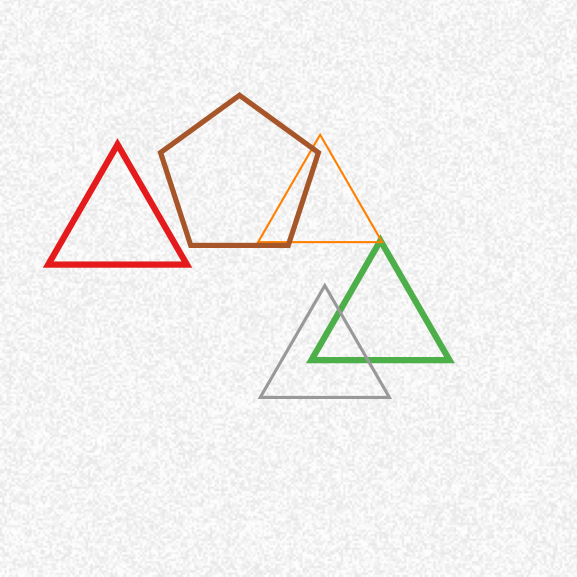[{"shape": "triangle", "thickness": 3, "radius": 0.69, "center": [0.204, 0.61]}, {"shape": "triangle", "thickness": 3, "radius": 0.69, "center": [0.659, 0.445]}, {"shape": "triangle", "thickness": 1, "radius": 0.62, "center": [0.554, 0.642]}, {"shape": "pentagon", "thickness": 2.5, "radius": 0.72, "center": [0.415, 0.69]}, {"shape": "triangle", "thickness": 1.5, "radius": 0.65, "center": [0.562, 0.376]}]